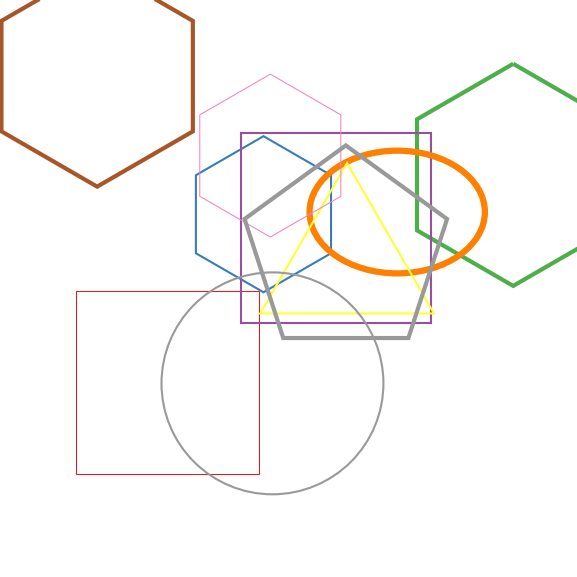[{"shape": "square", "thickness": 0.5, "radius": 0.79, "center": [0.29, 0.337]}, {"shape": "hexagon", "thickness": 1, "radius": 0.68, "center": [0.456, 0.628]}, {"shape": "hexagon", "thickness": 2, "radius": 0.96, "center": [0.889, 0.696]}, {"shape": "square", "thickness": 1, "radius": 0.82, "center": [0.581, 0.605]}, {"shape": "oval", "thickness": 3, "radius": 0.76, "center": [0.688, 0.632]}, {"shape": "triangle", "thickness": 1, "radius": 0.87, "center": [0.601, 0.543]}, {"shape": "hexagon", "thickness": 2, "radius": 0.96, "center": [0.168, 0.867]}, {"shape": "hexagon", "thickness": 0.5, "radius": 0.71, "center": [0.468, 0.73]}, {"shape": "circle", "thickness": 1, "radius": 0.96, "center": [0.472, 0.335]}, {"shape": "pentagon", "thickness": 2, "radius": 0.92, "center": [0.599, 0.563]}]